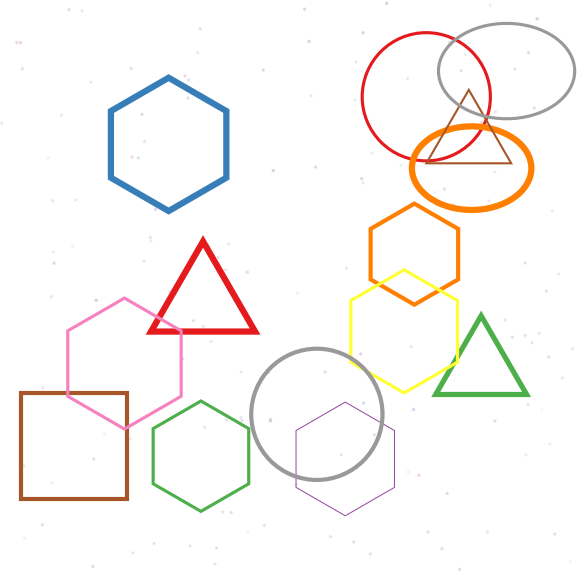[{"shape": "triangle", "thickness": 3, "radius": 0.52, "center": [0.352, 0.477]}, {"shape": "circle", "thickness": 1.5, "radius": 0.55, "center": [0.738, 0.832]}, {"shape": "hexagon", "thickness": 3, "radius": 0.58, "center": [0.292, 0.749]}, {"shape": "hexagon", "thickness": 1.5, "radius": 0.48, "center": [0.348, 0.209]}, {"shape": "triangle", "thickness": 2.5, "radius": 0.45, "center": [0.833, 0.361]}, {"shape": "hexagon", "thickness": 0.5, "radius": 0.49, "center": [0.598, 0.204]}, {"shape": "hexagon", "thickness": 2, "radius": 0.44, "center": [0.718, 0.559]}, {"shape": "oval", "thickness": 3, "radius": 0.52, "center": [0.817, 0.708]}, {"shape": "hexagon", "thickness": 1.5, "radius": 0.53, "center": [0.7, 0.425]}, {"shape": "square", "thickness": 2, "radius": 0.46, "center": [0.128, 0.227]}, {"shape": "triangle", "thickness": 1, "radius": 0.42, "center": [0.812, 0.759]}, {"shape": "hexagon", "thickness": 1.5, "radius": 0.57, "center": [0.216, 0.37]}, {"shape": "circle", "thickness": 2, "radius": 0.57, "center": [0.549, 0.282]}, {"shape": "oval", "thickness": 1.5, "radius": 0.59, "center": [0.877, 0.876]}]